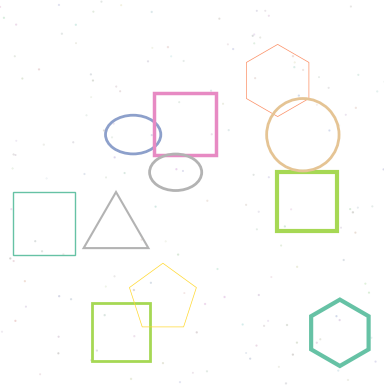[{"shape": "square", "thickness": 1, "radius": 0.41, "center": [0.114, 0.42]}, {"shape": "hexagon", "thickness": 3, "radius": 0.43, "center": [0.883, 0.136]}, {"shape": "hexagon", "thickness": 0.5, "radius": 0.47, "center": [0.721, 0.791]}, {"shape": "oval", "thickness": 2, "radius": 0.36, "center": [0.346, 0.65]}, {"shape": "square", "thickness": 2.5, "radius": 0.4, "center": [0.482, 0.677]}, {"shape": "square", "thickness": 3, "radius": 0.39, "center": [0.798, 0.476]}, {"shape": "square", "thickness": 2, "radius": 0.38, "center": [0.314, 0.137]}, {"shape": "pentagon", "thickness": 0.5, "radius": 0.46, "center": [0.423, 0.225]}, {"shape": "circle", "thickness": 2, "radius": 0.47, "center": [0.787, 0.65]}, {"shape": "triangle", "thickness": 1.5, "radius": 0.49, "center": [0.301, 0.404]}, {"shape": "oval", "thickness": 2, "radius": 0.34, "center": [0.456, 0.553]}]